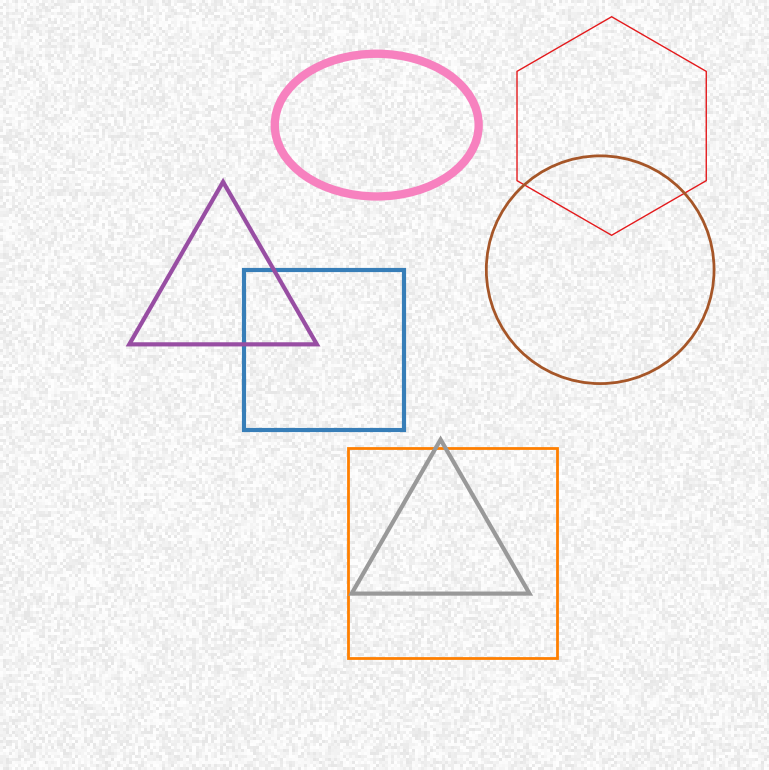[{"shape": "hexagon", "thickness": 0.5, "radius": 0.71, "center": [0.794, 0.836]}, {"shape": "square", "thickness": 1.5, "radius": 0.52, "center": [0.421, 0.546]}, {"shape": "triangle", "thickness": 1.5, "radius": 0.7, "center": [0.29, 0.623]}, {"shape": "square", "thickness": 1, "radius": 0.68, "center": [0.587, 0.282]}, {"shape": "circle", "thickness": 1, "radius": 0.74, "center": [0.779, 0.65]}, {"shape": "oval", "thickness": 3, "radius": 0.66, "center": [0.489, 0.838]}, {"shape": "triangle", "thickness": 1.5, "radius": 0.67, "center": [0.572, 0.296]}]